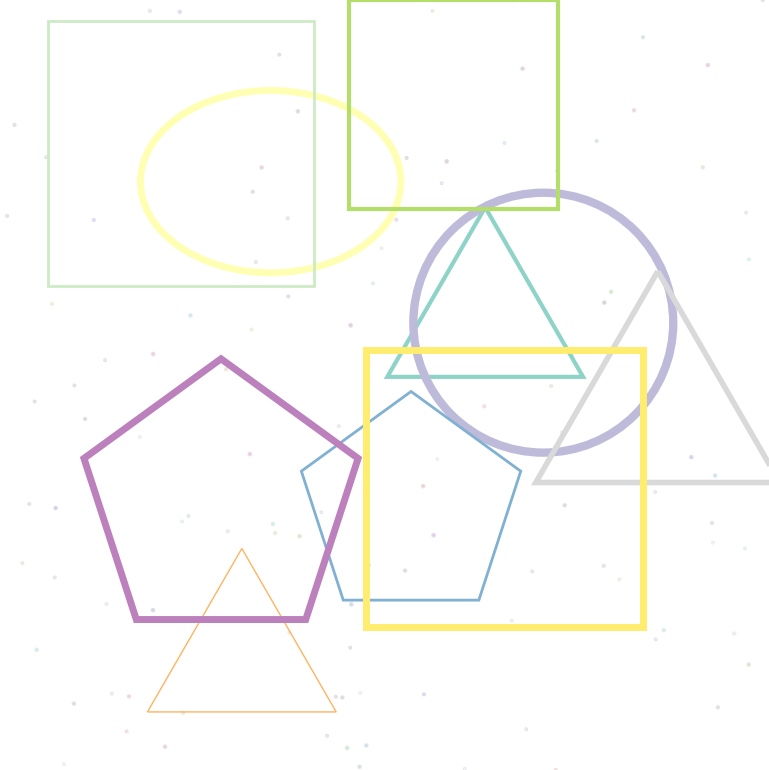[{"shape": "triangle", "thickness": 1.5, "radius": 0.73, "center": [0.63, 0.584]}, {"shape": "oval", "thickness": 2.5, "radius": 0.85, "center": [0.352, 0.764]}, {"shape": "circle", "thickness": 3, "radius": 0.84, "center": [0.706, 0.581]}, {"shape": "pentagon", "thickness": 1, "radius": 0.75, "center": [0.534, 0.342]}, {"shape": "triangle", "thickness": 0.5, "radius": 0.71, "center": [0.314, 0.146]}, {"shape": "square", "thickness": 1.5, "radius": 0.68, "center": [0.589, 0.865]}, {"shape": "triangle", "thickness": 2, "radius": 0.91, "center": [0.854, 0.465]}, {"shape": "pentagon", "thickness": 2.5, "radius": 0.94, "center": [0.287, 0.347]}, {"shape": "square", "thickness": 1, "radius": 0.86, "center": [0.235, 0.8]}, {"shape": "square", "thickness": 2.5, "radius": 0.9, "center": [0.655, 0.365]}]